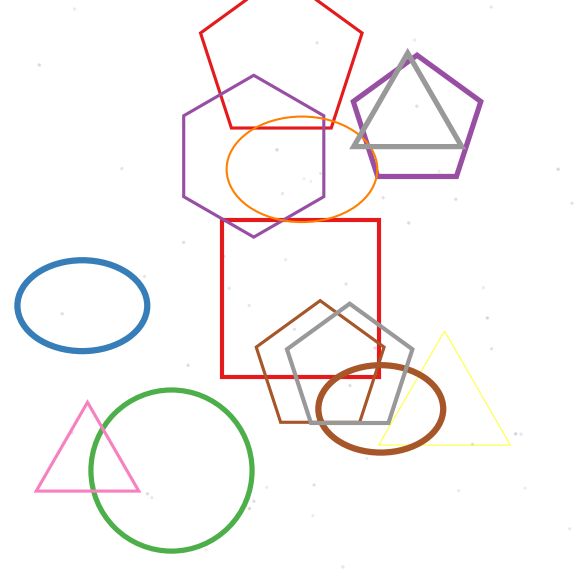[{"shape": "square", "thickness": 2, "radius": 0.68, "center": [0.52, 0.483]}, {"shape": "pentagon", "thickness": 1.5, "radius": 0.74, "center": [0.487, 0.896]}, {"shape": "oval", "thickness": 3, "radius": 0.56, "center": [0.143, 0.47]}, {"shape": "circle", "thickness": 2.5, "radius": 0.7, "center": [0.297, 0.184]}, {"shape": "pentagon", "thickness": 2.5, "radius": 0.58, "center": [0.722, 0.787]}, {"shape": "hexagon", "thickness": 1.5, "radius": 0.7, "center": [0.439, 0.729]}, {"shape": "oval", "thickness": 1, "radius": 0.65, "center": [0.523, 0.706]}, {"shape": "triangle", "thickness": 0.5, "radius": 0.66, "center": [0.77, 0.294]}, {"shape": "oval", "thickness": 3, "radius": 0.54, "center": [0.659, 0.291]}, {"shape": "pentagon", "thickness": 1.5, "radius": 0.58, "center": [0.554, 0.362]}, {"shape": "triangle", "thickness": 1.5, "radius": 0.51, "center": [0.152, 0.2]}, {"shape": "triangle", "thickness": 2.5, "radius": 0.54, "center": [0.706, 0.799]}, {"shape": "pentagon", "thickness": 2, "radius": 0.57, "center": [0.606, 0.359]}]